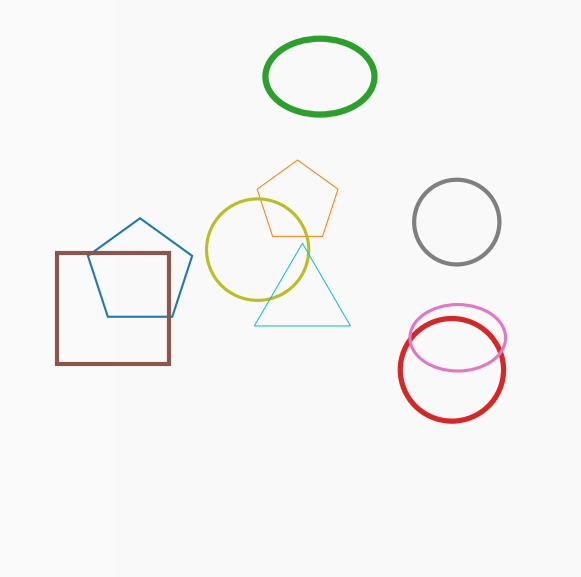[{"shape": "pentagon", "thickness": 1, "radius": 0.47, "center": [0.241, 0.527]}, {"shape": "pentagon", "thickness": 0.5, "radius": 0.37, "center": [0.512, 0.649]}, {"shape": "oval", "thickness": 3, "radius": 0.47, "center": [0.55, 0.866]}, {"shape": "circle", "thickness": 2.5, "radius": 0.44, "center": [0.778, 0.359]}, {"shape": "square", "thickness": 2, "radius": 0.48, "center": [0.195, 0.465]}, {"shape": "oval", "thickness": 1.5, "radius": 0.41, "center": [0.788, 0.414]}, {"shape": "circle", "thickness": 2, "radius": 0.37, "center": [0.786, 0.615]}, {"shape": "circle", "thickness": 1.5, "radius": 0.44, "center": [0.443, 0.567]}, {"shape": "triangle", "thickness": 0.5, "radius": 0.48, "center": [0.52, 0.482]}]